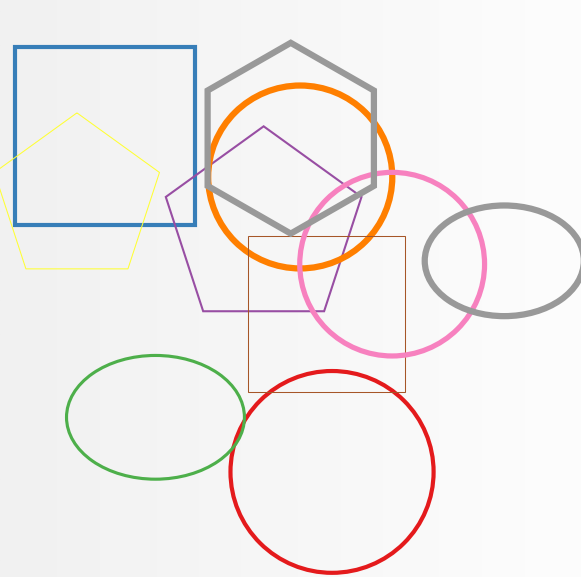[{"shape": "circle", "thickness": 2, "radius": 0.87, "center": [0.571, 0.182]}, {"shape": "square", "thickness": 2, "radius": 0.77, "center": [0.181, 0.764]}, {"shape": "oval", "thickness": 1.5, "radius": 0.77, "center": [0.267, 0.277]}, {"shape": "pentagon", "thickness": 1, "radius": 0.89, "center": [0.454, 0.603]}, {"shape": "circle", "thickness": 3, "radius": 0.79, "center": [0.517, 0.693]}, {"shape": "pentagon", "thickness": 0.5, "radius": 0.75, "center": [0.132, 0.654]}, {"shape": "square", "thickness": 0.5, "radius": 0.67, "center": [0.562, 0.455]}, {"shape": "circle", "thickness": 2.5, "radius": 0.79, "center": [0.675, 0.542]}, {"shape": "hexagon", "thickness": 3, "radius": 0.83, "center": [0.5, 0.76]}, {"shape": "oval", "thickness": 3, "radius": 0.68, "center": [0.868, 0.548]}]